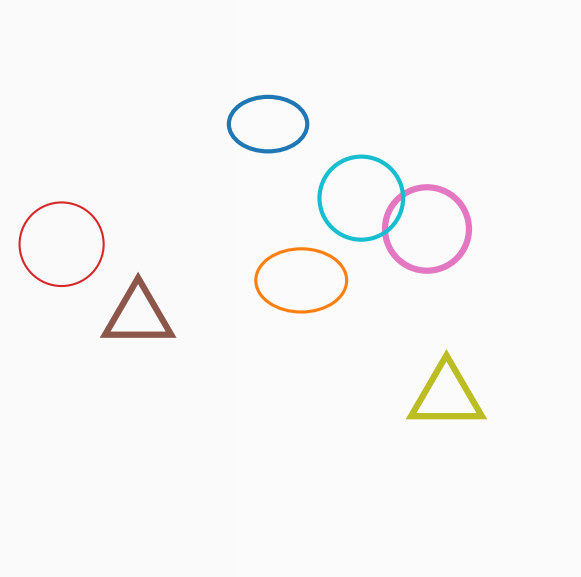[{"shape": "oval", "thickness": 2, "radius": 0.34, "center": [0.461, 0.784]}, {"shape": "oval", "thickness": 1.5, "radius": 0.39, "center": [0.518, 0.514]}, {"shape": "circle", "thickness": 1, "radius": 0.36, "center": [0.106, 0.576]}, {"shape": "triangle", "thickness": 3, "radius": 0.33, "center": [0.238, 0.452]}, {"shape": "circle", "thickness": 3, "radius": 0.36, "center": [0.735, 0.603]}, {"shape": "triangle", "thickness": 3, "radius": 0.35, "center": [0.768, 0.314]}, {"shape": "circle", "thickness": 2, "radius": 0.36, "center": [0.622, 0.656]}]